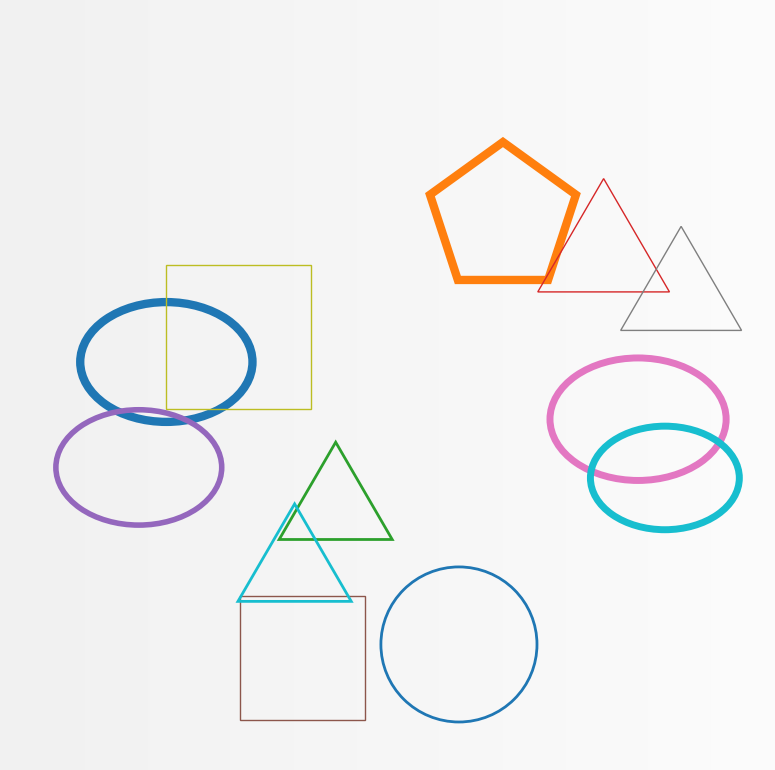[{"shape": "circle", "thickness": 1, "radius": 0.5, "center": [0.592, 0.163]}, {"shape": "oval", "thickness": 3, "radius": 0.56, "center": [0.215, 0.53]}, {"shape": "pentagon", "thickness": 3, "radius": 0.5, "center": [0.649, 0.717]}, {"shape": "triangle", "thickness": 1, "radius": 0.42, "center": [0.433, 0.341]}, {"shape": "triangle", "thickness": 0.5, "radius": 0.49, "center": [0.779, 0.67]}, {"shape": "oval", "thickness": 2, "radius": 0.53, "center": [0.179, 0.393]}, {"shape": "square", "thickness": 0.5, "radius": 0.4, "center": [0.39, 0.145]}, {"shape": "oval", "thickness": 2.5, "radius": 0.57, "center": [0.823, 0.456]}, {"shape": "triangle", "thickness": 0.5, "radius": 0.45, "center": [0.879, 0.616]}, {"shape": "square", "thickness": 0.5, "radius": 0.47, "center": [0.307, 0.562]}, {"shape": "oval", "thickness": 2.5, "radius": 0.48, "center": [0.858, 0.379]}, {"shape": "triangle", "thickness": 1, "radius": 0.42, "center": [0.38, 0.261]}]